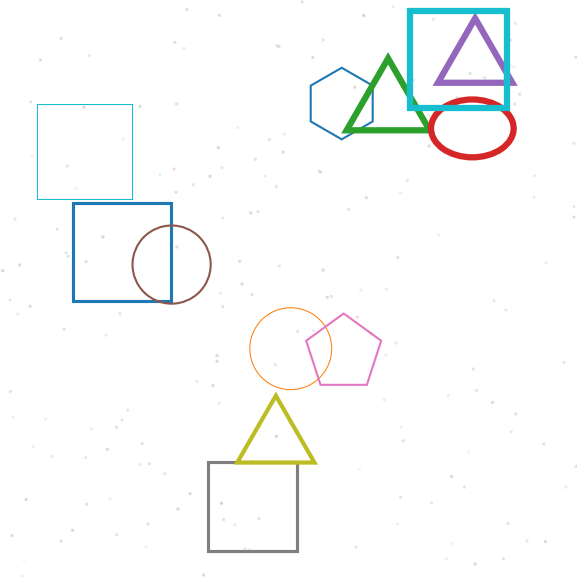[{"shape": "square", "thickness": 1.5, "radius": 0.43, "center": [0.212, 0.562]}, {"shape": "hexagon", "thickness": 1, "radius": 0.31, "center": [0.592, 0.82]}, {"shape": "circle", "thickness": 0.5, "radius": 0.35, "center": [0.503, 0.395]}, {"shape": "triangle", "thickness": 3, "radius": 0.42, "center": [0.672, 0.815]}, {"shape": "oval", "thickness": 3, "radius": 0.36, "center": [0.818, 0.777]}, {"shape": "triangle", "thickness": 3, "radius": 0.37, "center": [0.823, 0.893]}, {"shape": "circle", "thickness": 1, "radius": 0.34, "center": [0.297, 0.541]}, {"shape": "pentagon", "thickness": 1, "radius": 0.34, "center": [0.595, 0.388]}, {"shape": "square", "thickness": 1.5, "radius": 0.38, "center": [0.438, 0.121]}, {"shape": "triangle", "thickness": 2, "radius": 0.39, "center": [0.478, 0.237]}, {"shape": "square", "thickness": 0.5, "radius": 0.41, "center": [0.146, 0.737]}, {"shape": "square", "thickness": 3, "radius": 0.42, "center": [0.794, 0.896]}]